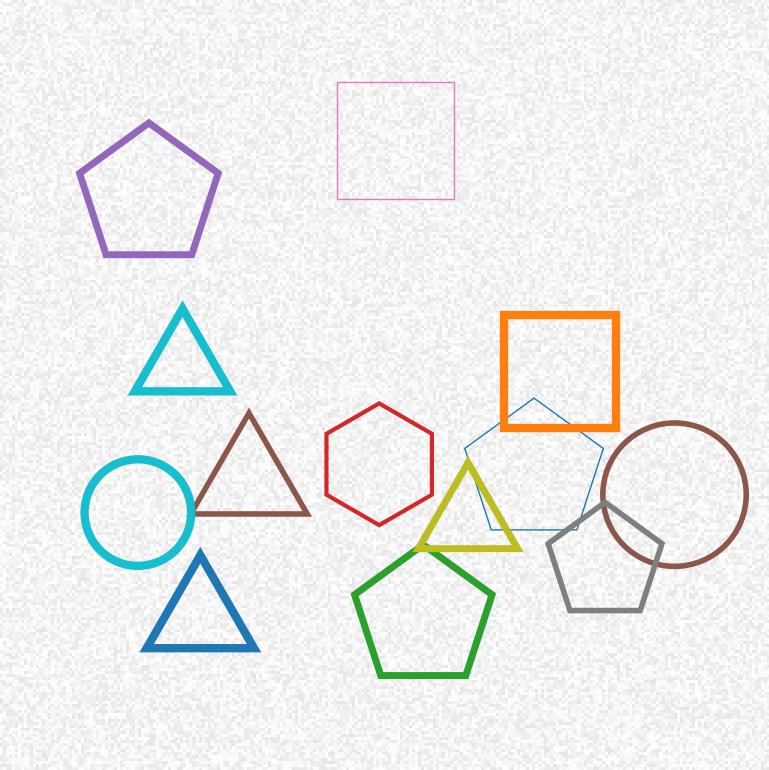[{"shape": "pentagon", "thickness": 0.5, "radius": 0.47, "center": [0.694, 0.388]}, {"shape": "triangle", "thickness": 3, "radius": 0.4, "center": [0.26, 0.198]}, {"shape": "square", "thickness": 3, "radius": 0.36, "center": [0.727, 0.518]}, {"shape": "pentagon", "thickness": 2.5, "radius": 0.47, "center": [0.55, 0.199]}, {"shape": "hexagon", "thickness": 1.5, "radius": 0.4, "center": [0.492, 0.397]}, {"shape": "pentagon", "thickness": 2.5, "radius": 0.47, "center": [0.193, 0.746]}, {"shape": "circle", "thickness": 2, "radius": 0.47, "center": [0.876, 0.358]}, {"shape": "triangle", "thickness": 2, "radius": 0.44, "center": [0.323, 0.376]}, {"shape": "square", "thickness": 0.5, "radius": 0.38, "center": [0.514, 0.817]}, {"shape": "pentagon", "thickness": 2, "radius": 0.39, "center": [0.786, 0.27]}, {"shape": "triangle", "thickness": 2.5, "radius": 0.37, "center": [0.608, 0.325]}, {"shape": "circle", "thickness": 3, "radius": 0.35, "center": [0.179, 0.334]}, {"shape": "triangle", "thickness": 3, "radius": 0.36, "center": [0.237, 0.528]}]